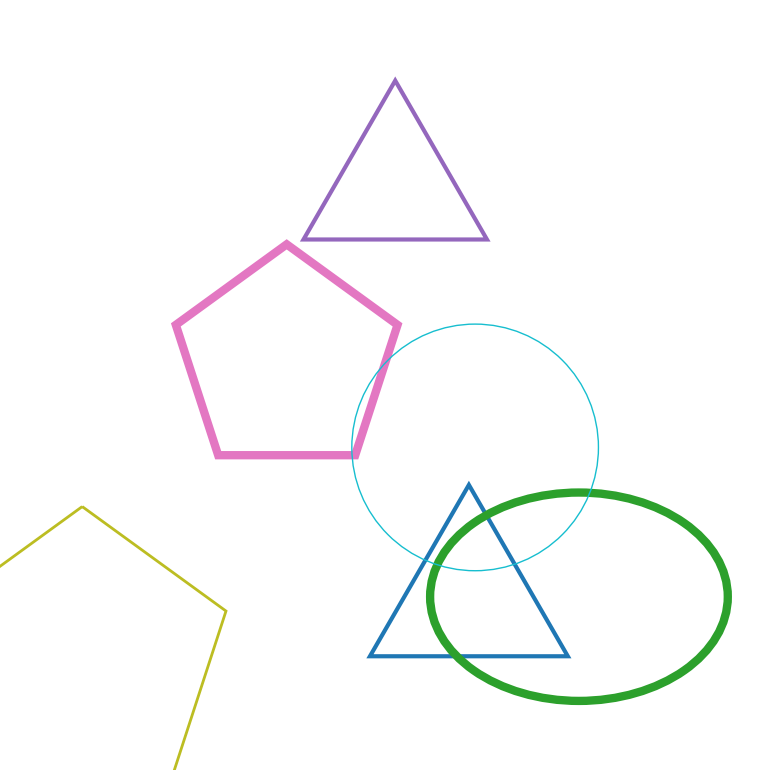[{"shape": "triangle", "thickness": 1.5, "radius": 0.74, "center": [0.609, 0.222]}, {"shape": "oval", "thickness": 3, "radius": 0.97, "center": [0.752, 0.225]}, {"shape": "triangle", "thickness": 1.5, "radius": 0.69, "center": [0.513, 0.758]}, {"shape": "pentagon", "thickness": 3, "radius": 0.76, "center": [0.372, 0.531]}, {"shape": "pentagon", "thickness": 1, "radius": 0.98, "center": [0.107, 0.146]}, {"shape": "circle", "thickness": 0.5, "radius": 0.8, "center": [0.617, 0.419]}]